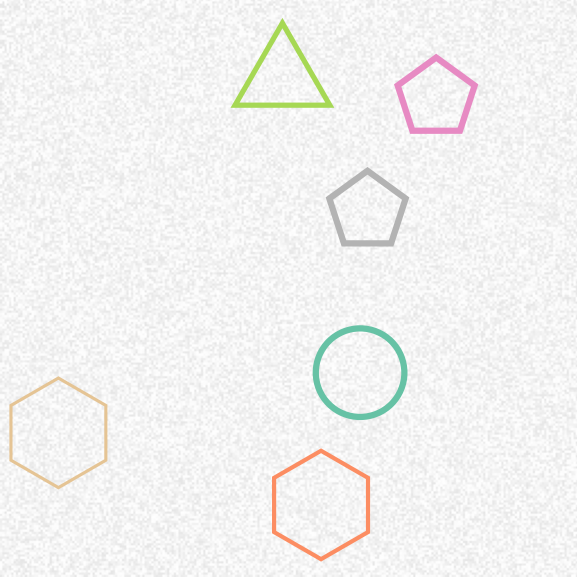[{"shape": "circle", "thickness": 3, "radius": 0.38, "center": [0.624, 0.354]}, {"shape": "hexagon", "thickness": 2, "radius": 0.47, "center": [0.556, 0.125]}, {"shape": "pentagon", "thickness": 3, "radius": 0.35, "center": [0.755, 0.829]}, {"shape": "triangle", "thickness": 2.5, "radius": 0.47, "center": [0.489, 0.864]}, {"shape": "hexagon", "thickness": 1.5, "radius": 0.47, "center": [0.101, 0.25]}, {"shape": "pentagon", "thickness": 3, "radius": 0.35, "center": [0.636, 0.634]}]